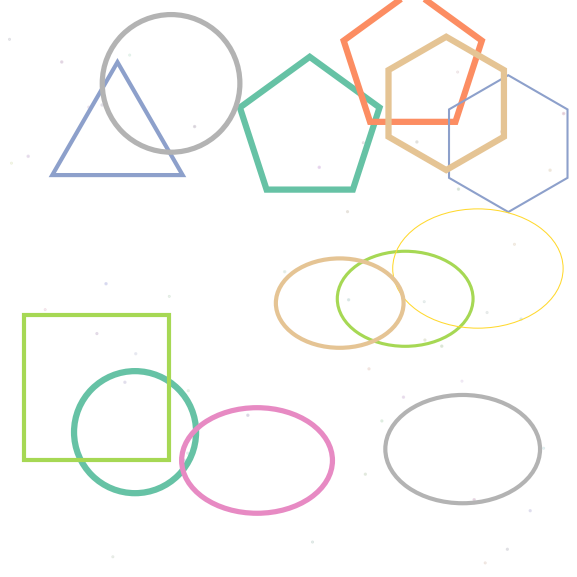[{"shape": "pentagon", "thickness": 3, "radius": 0.64, "center": [0.536, 0.774]}, {"shape": "circle", "thickness": 3, "radius": 0.53, "center": [0.234, 0.251]}, {"shape": "pentagon", "thickness": 3, "radius": 0.63, "center": [0.715, 0.89]}, {"shape": "triangle", "thickness": 2, "radius": 0.65, "center": [0.203, 0.761]}, {"shape": "hexagon", "thickness": 1, "radius": 0.59, "center": [0.88, 0.75]}, {"shape": "oval", "thickness": 2.5, "radius": 0.65, "center": [0.445, 0.202]}, {"shape": "square", "thickness": 2, "radius": 0.63, "center": [0.168, 0.329]}, {"shape": "oval", "thickness": 1.5, "radius": 0.59, "center": [0.702, 0.482]}, {"shape": "oval", "thickness": 0.5, "radius": 0.74, "center": [0.828, 0.534]}, {"shape": "oval", "thickness": 2, "radius": 0.55, "center": [0.588, 0.474]}, {"shape": "hexagon", "thickness": 3, "radius": 0.58, "center": [0.773, 0.82]}, {"shape": "circle", "thickness": 2.5, "radius": 0.6, "center": [0.296, 0.855]}, {"shape": "oval", "thickness": 2, "radius": 0.67, "center": [0.801, 0.221]}]